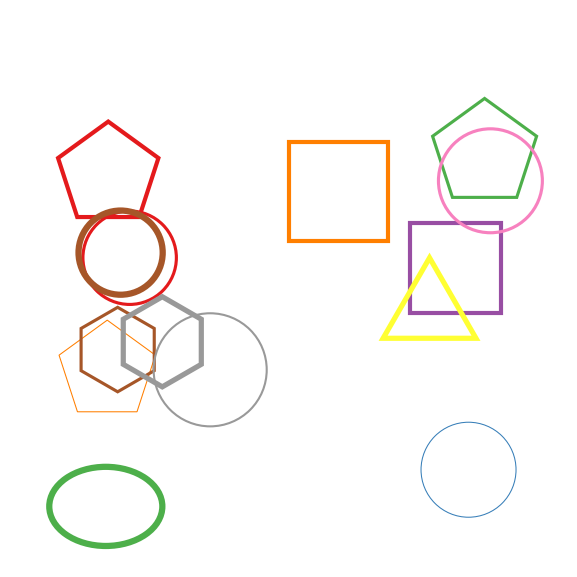[{"shape": "pentagon", "thickness": 2, "radius": 0.46, "center": [0.187, 0.697]}, {"shape": "circle", "thickness": 1.5, "radius": 0.4, "center": [0.225, 0.553]}, {"shape": "circle", "thickness": 0.5, "radius": 0.41, "center": [0.811, 0.186]}, {"shape": "oval", "thickness": 3, "radius": 0.49, "center": [0.183, 0.122]}, {"shape": "pentagon", "thickness": 1.5, "radius": 0.47, "center": [0.839, 0.734]}, {"shape": "square", "thickness": 2, "radius": 0.39, "center": [0.789, 0.535]}, {"shape": "square", "thickness": 2, "radius": 0.43, "center": [0.586, 0.667]}, {"shape": "pentagon", "thickness": 0.5, "radius": 0.44, "center": [0.186, 0.357]}, {"shape": "triangle", "thickness": 2.5, "radius": 0.46, "center": [0.744, 0.46]}, {"shape": "hexagon", "thickness": 1.5, "radius": 0.37, "center": [0.204, 0.394]}, {"shape": "circle", "thickness": 3, "radius": 0.36, "center": [0.209, 0.562]}, {"shape": "circle", "thickness": 1.5, "radius": 0.45, "center": [0.849, 0.686]}, {"shape": "circle", "thickness": 1, "radius": 0.49, "center": [0.364, 0.359]}, {"shape": "hexagon", "thickness": 2.5, "radius": 0.39, "center": [0.281, 0.407]}]